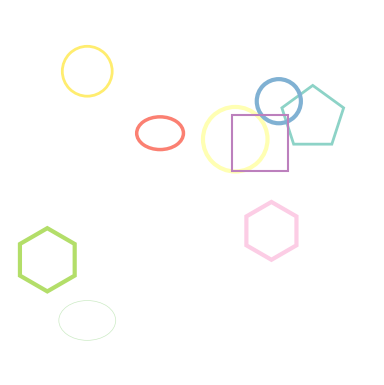[{"shape": "pentagon", "thickness": 2, "radius": 0.42, "center": [0.812, 0.694]}, {"shape": "circle", "thickness": 3, "radius": 0.42, "center": [0.611, 0.638]}, {"shape": "oval", "thickness": 2.5, "radius": 0.3, "center": [0.416, 0.654]}, {"shape": "circle", "thickness": 3, "radius": 0.29, "center": [0.724, 0.737]}, {"shape": "hexagon", "thickness": 3, "radius": 0.41, "center": [0.123, 0.325]}, {"shape": "hexagon", "thickness": 3, "radius": 0.38, "center": [0.705, 0.4]}, {"shape": "square", "thickness": 1.5, "radius": 0.37, "center": [0.675, 0.628]}, {"shape": "oval", "thickness": 0.5, "radius": 0.37, "center": [0.227, 0.168]}, {"shape": "circle", "thickness": 2, "radius": 0.32, "center": [0.227, 0.815]}]